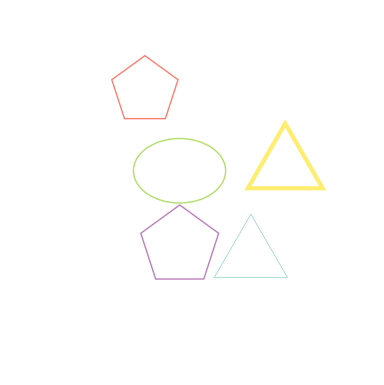[{"shape": "triangle", "thickness": 0.5, "radius": 0.55, "center": [0.652, 0.334]}, {"shape": "pentagon", "thickness": 1, "radius": 0.45, "center": [0.376, 0.765]}, {"shape": "oval", "thickness": 1, "radius": 0.6, "center": [0.466, 0.556]}, {"shape": "pentagon", "thickness": 1, "radius": 0.53, "center": [0.467, 0.361]}, {"shape": "triangle", "thickness": 3, "radius": 0.56, "center": [0.741, 0.567]}]